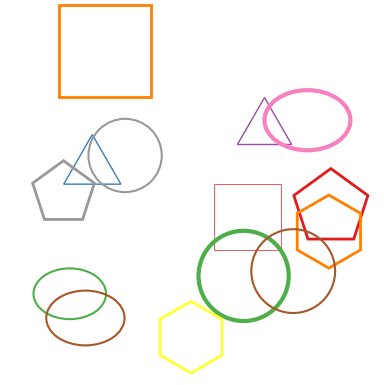[{"shape": "pentagon", "thickness": 2, "radius": 0.51, "center": [0.859, 0.461]}, {"shape": "square", "thickness": 0.5, "radius": 0.43, "center": [0.643, 0.436]}, {"shape": "triangle", "thickness": 1, "radius": 0.43, "center": [0.24, 0.565]}, {"shape": "oval", "thickness": 1.5, "radius": 0.47, "center": [0.181, 0.237]}, {"shape": "circle", "thickness": 3, "radius": 0.59, "center": [0.633, 0.283]}, {"shape": "triangle", "thickness": 1, "radius": 0.41, "center": [0.687, 0.665]}, {"shape": "square", "thickness": 2, "radius": 0.6, "center": [0.272, 0.867]}, {"shape": "hexagon", "thickness": 2, "radius": 0.47, "center": [0.854, 0.398]}, {"shape": "hexagon", "thickness": 2, "radius": 0.47, "center": [0.496, 0.124]}, {"shape": "oval", "thickness": 1.5, "radius": 0.51, "center": [0.222, 0.174]}, {"shape": "circle", "thickness": 1.5, "radius": 0.54, "center": [0.762, 0.296]}, {"shape": "oval", "thickness": 3, "radius": 0.56, "center": [0.799, 0.688]}, {"shape": "pentagon", "thickness": 2, "radius": 0.42, "center": [0.165, 0.498]}, {"shape": "circle", "thickness": 1.5, "radius": 0.48, "center": [0.325, 0.596]}]